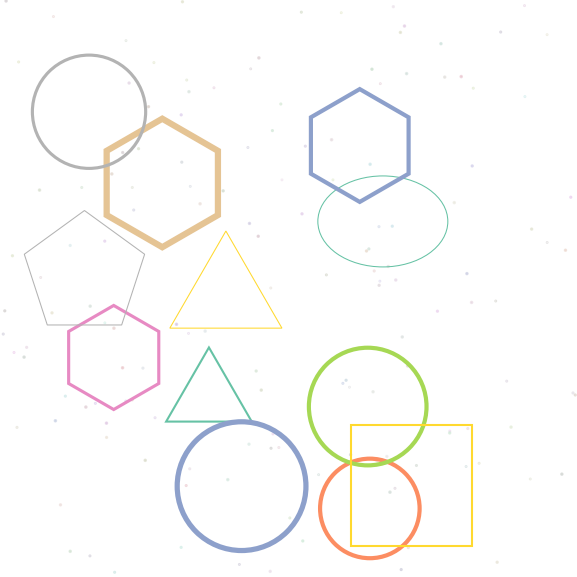[{"shape": "triangle", "thickness": 1, "radius": 0.43, "center": [0.362, 0.312]}, {"shape": "oval", "thickness": 0.5, "radius": 0.56, "center": [0.663, 0.616]}, {"shape": "circle", "thickness": 2, "radius": 0.43, "center": [0.64, 0.119]}, {"shape": "circle", "thickness": 2.5, "radius": 0.56, "center": [0.418, 0.157]}, {"shape": "hexagon", "thickness": 2, "radius": 0.49, "center": [0.623, 0.747]}, {"shape": "hexagon", "thickness": 1.5, "radius": 0.45, "center": [0.197, 0.38]}, {"shape": "circle", "thickness": 2, "radius": 0.51, "center": [0.637, 0.295]}, {"shape": "triangle", "thickness": 0.5, "radius": 0.56, "center": [0.391, 0.487]}, {"shape": "square", "thickness": 1, "radius": 0.52, "center": [0.712, 0.159]}, {"shape": "hexagon", "thickness": 3, "radius": 0.56, "center": [0.281, 0.682]}, {"shape": "pentagon", "thickness": 0.5, "radius": 0.55, "center": [0.146, 0.525]}, {"shape": "circle", "thickness": 1.5, "radius": 0.49, "center": [0.154, 0.806]}]